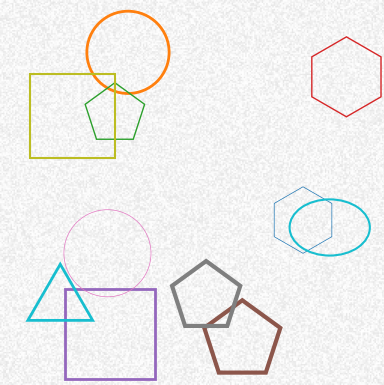[{"shape": "hexagon", "thickness": 0.5, "radius": 0.43, "center": [0.787, 0.428]}, {"shape": "circle", "thickness": 2, "radius": 0.53, "center": [0.332, 0.864]}, {"shape": "pentagon", "thickness": 1, "radius": 0.41, "center": [0.298, 0.704]}, {"shape": "hexagon", "thickness": 1, "radius": 0.52, "center": [0.9, 0.8]}, {"shape": "square", "thickness": 2, "radius": 0.58, "center": [0.285, 0.132]}, {"shape": "pentagon", "thickness": 3, "radius": 0.52, "center": [0.629, 0.116]}, {"shape": "circle", "thickness": 0.5, "radius": 0.57, "center": [0.279, 0.342]}, {"shape": "pentagon", "thickness": 3, "radius": 0.47, "center": [0.535, 0.229]}, {"shape": "square", "thickness": 1.5, "radius": 0.55, "center": [0.187, 0.699]}, {"shape": "oval", "thickness": 1.5, "radius": 0.52, "center": [0.856, 0.409]}, {"shape": "triangle", "thickness": 2, "radius": 0.49, "center": [0.156, 0.216]}]